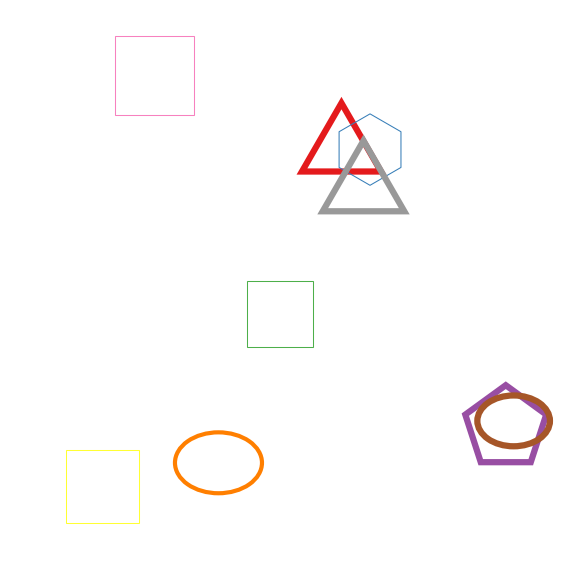[{"shape": "triangle", "thickness": 3, "radius": 0.39, "center": [0.591, 0.742]}, {"shape": "hexagon", "thickness": 0.5, "radius": 0.31, "center": [0.641, 0.74]}, {"shape": "square", "thickness": 0.5, "radius": 0.29, "center": [0.485, 0.455]}, {"shape": "pentagon", "thickness": 3, "radius": 0.37, "center": [0.876, 0.258]}, {"shape": "oval", "thickness": 2, "radius": 0.38, "center": [0.378, 0.198]}, {"shape": "square", "thickness": 0.5, "radius": 0.32, "center": [0.177, 0.157]}, {"shape": "oval", "thickness": 3, "radius": 0.31, "center": [0.889, 0.27]}, {"shape": "square", "thickness": 0.5, "radius": 0.34, "center": [0.268, 0.868]}, {"shape": "triangle", "thickness": 3, "radius": 0.41, "center": [0.629, 0.674]}]